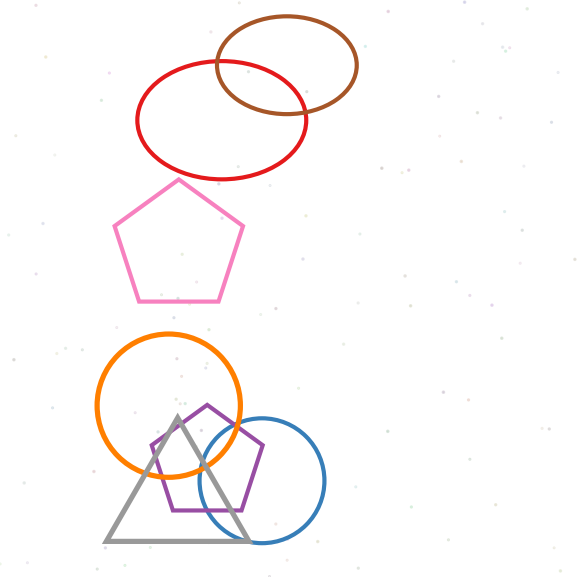[{"shape": "oval", "thickness": 2, "radius": 0.73, "center": [0.384, 0.791]}, {"shape": "circle", "thickness": 2, "radius": 0.54, "center": [0.454, 0.167]}, {"shape": "pentagon", "thickness": 2, "radius": 0.51, "center": [0.359, 0.197]}, {"shape": "circle", "thickness": 2.5, "radius": 0.62, "center": [0.292, 0.297]}, {"shape": "oval", "thickness": 2, "radius": 0.6, "center": [0.497, 0.886]}, {"shape": "pentagon", "thickness": 2, "radius": 0.58, "center": [0.31, 0.572]}, {"shape": "triangle", "thickness": 2.5, "radius": 0.71, "center": [0.308, 0.133]}]